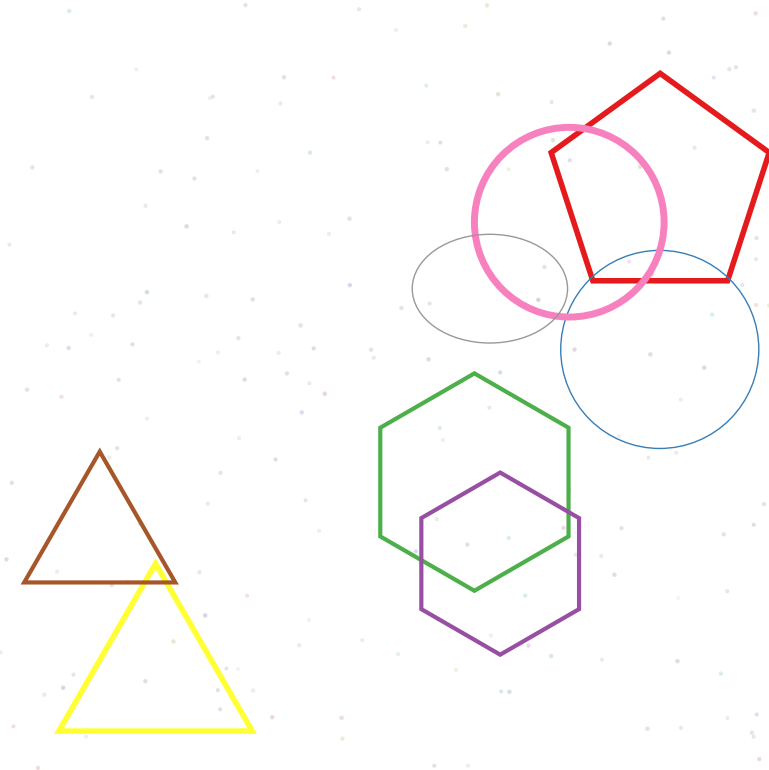[{"shape": "pentagon", "thickness": 2, "radius": 0.74, "center": [0.857, 0.756]}, {"shape": "circle", "thickness": 0.5, "radius": 0.64, "center": [0.857, 0.546]}, {"shape": "hexagon", "thickness": 1.5, "radius": 0.71, "center": [0.616, 0.374]}, {"shape": "hexagon", "thickness": 1.5, "radius": 0.59, "center": [0.65, 0.268]}, {"shape": "triangle", "thickness": 2, "radius": 0.73, "center": [0.202, 0.123]}, {"shape": "triangle", "thickness": 1.5, "radius": 0.57, "center": [0.13, 0.3]}, {"shape": "circle", "thickness": 2.5, "radius": 0.62, "center": [0.739, 0.711]}, {"shape": "oval", "thickness": 0.5, "radius": 0.5, "center": [0.636, 0.625]}]